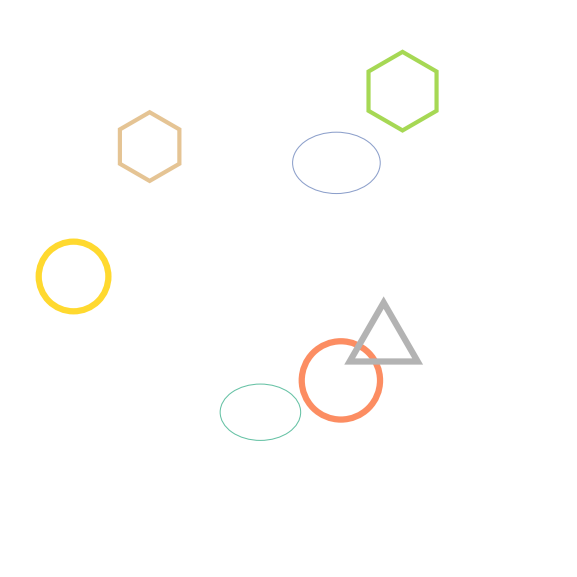[{"shape": "oval", "thickness": 0.5, "radius": 0.35, "center": [0.451, 0.285]}, {"shape": "circle", "thickness": 3, "radius": 0.34, "center": [0.59, 0.34]}, {"shape": "oval", "thickness": 0.5, "radius": 0.38, "center": [0.583, 0.717]}, {"shape": "hexagon", "thickness": 2, "radius": 0.34, "center": [0.697, 0.841]}, {"shape": "circle", "thickness": 3, "radius": 0.3, "center": [0.127, 0.52]}, {"shape": "hexagon", "thickness": 2, "radius": 0.3, "center": [0.259, 0.745]}, {"shape": "triangle", "thickness": 3, "radius": 0.34, "center": [0.664, 0.407]}]